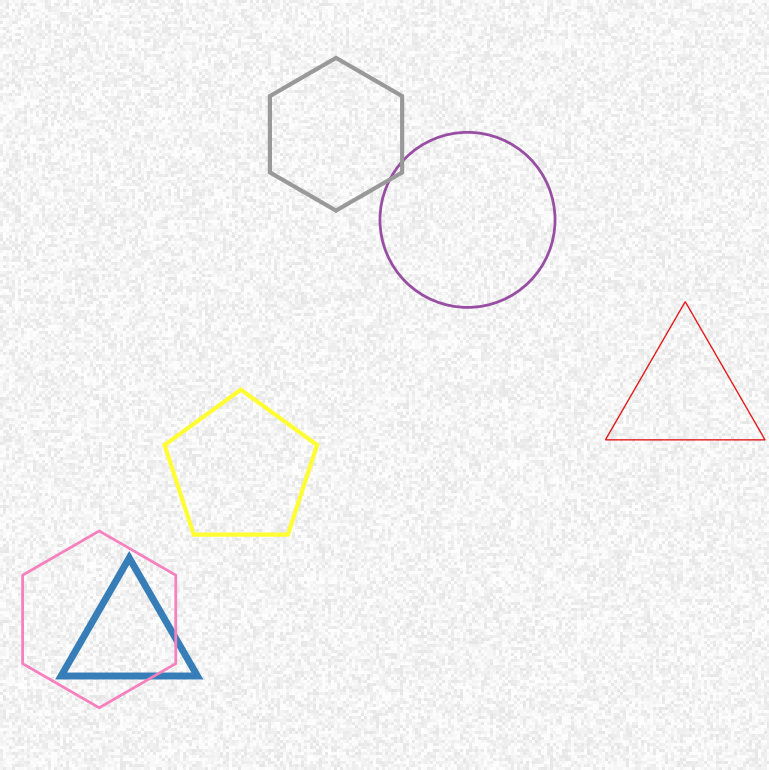[{"shape": "triangle", "thickness": 0.5, "radius": 0.6, "center": [0.89, 0.489]}, {"shape": "triangle", "thickness": 2.5, "radius": 0.51, "center": [0.168, 0.173]}, {"shape": "circle", "thickness": 1, "radius": 0.57, "center": [0.607, 0.714]}, {"shape": "pentagon", "thickness": 1.5, "radius": 0.52, "center": [0.313, 0.39]}, {"shape": "hexagon", "thickness": 1, "radius": 0.57, "center": [0.129, 0.196]}, {"shape": "hexagon", "thickness": 1.5, "radius": 0.5, "center": [0.436, 0.826]}]